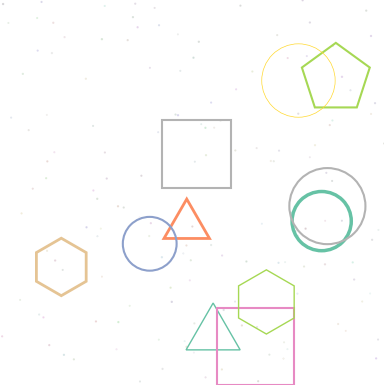[{"shape": "triangle", "thickness": 1, "radius": 0.41, "center": [0.554, 0.132]}, {"shape": "circle", "thickness": 2.5, "radius": 0.38, "center": [0.836, 0.426]}, {"shape": "triangle", "thickness": 2, "radius": 0.34, "center": [0.485, 0.415]}, {"shape": "circle", "thickness": 1.5, "radius": 0.35, "center": [0.389, 0.367]}, {"shape": "square", "thickness": 1.5, "radius": 0.5, "center": [0.663, 0.1]}, {"shape": "pentagon", "thickness": 1.5, "radius": 0.46, "center": [0.872, 0.796]}, {"shape": "hexagon", "thickness": 1, "radius": 0.42, "center": [0.692, 0.216]}, {"shape": "circle", "thickness": 0.5, "radius": 0.48, "center": [0.775, 0.791]}, {"shape": "hexagon", "thickness": 2, "radius": 0.37, "center": [0.159, 0.307]}, {"shape": "circle", "thickness": 1.5, "radius": 0.49, "center": [0.85, 0.465]}, {"shape": "square", "thickness": 1.5, "radius": 0.45, "center": [0.51, 0.6]}]